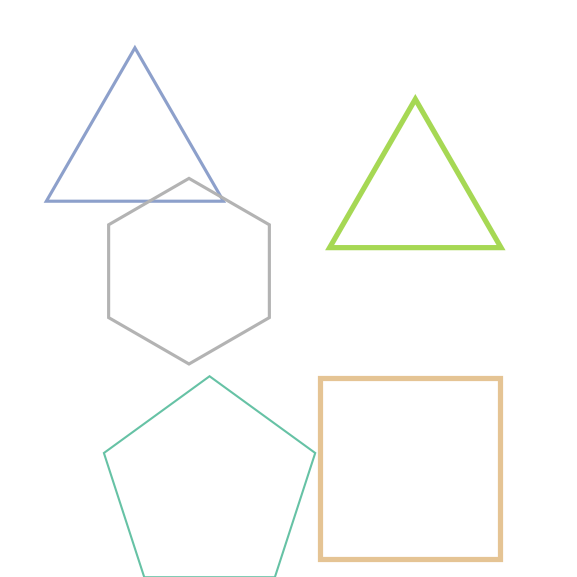[{"shape": "pentagon", "thickness": 1, "radius": 0.96, "center": [0.363, 0.155]}, {"shape": "triangle", "thickness": 1.5, "radius": 0.89, "center": [0.234, 0.739]}, {"shape": "triangle", "thickness": 2.5, "radius": 0.86, "center": [0.719, 0.656]}, {"shape": "square", "thickness": 2.5, "radius": 0.78, "center": [0.71, 0.188]}, {"shape": "hexagon", "thickness": 1.5, "radius": 0.8, "center": [0.327, 0.53]}]